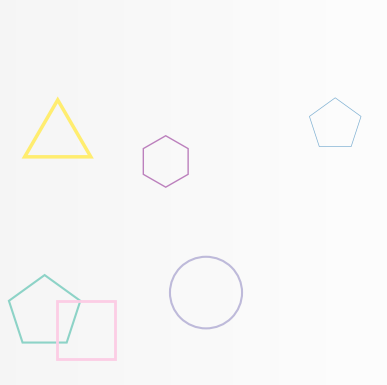[{"shape": "pentagon", "thickness": 1.5, "radius": 0.48, "center": [0.115, 0.189]}, {"shape": "circle", "thickness": 1.5, "radius": 0.47, "center": [0.532, 0.24]}, {"shape": "pentagon", "thickness": 0.5, "radius": 0.35, "center": [0.865, 0.676]}, {"shape": "square", "thickness": 2, "radius": 0.38, "center": [0.222, 0.142]}, {"shape": "hexagon", "thickness": 1, "radius": 0.33, "center": [0.428, 0.581]}, {"shape": "triangle", "thickness": 2.5, "radius": 0.49, "center": [0.149, 0.642]}]